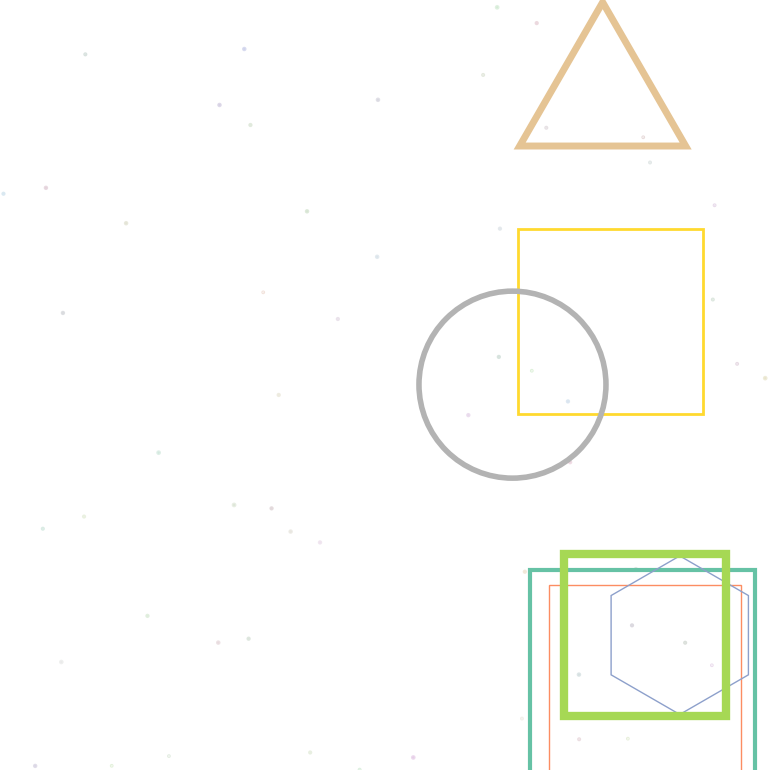[{"shape": "square", "thickness": 1.5, "radius": 0.73, "center": [0.835, 0.113]}, {"shape": "square", "thickness": 0.5, "radius": 0.62, "center": [0.837, 0.115]}, {"shape": "hexagon", "thickness": 0.5, "radius": 0.51, "center": [0.883, 0.175]}, {"shape": "square", "thickness": 3, "radius": 0.53, "center": [0.838, 0.176]}, {"shape": "square", "thickness": 1, "radius": 0.6, "center": [0.792, 0.583]}, {"shape": "triangle", "thickness": 2.5, "radius": 0.62, "center": [0.783, 0.873]}, {"shape": "circle", "thickness": 2, "radius": 0.61, "center": [0.666, 0.5]}]